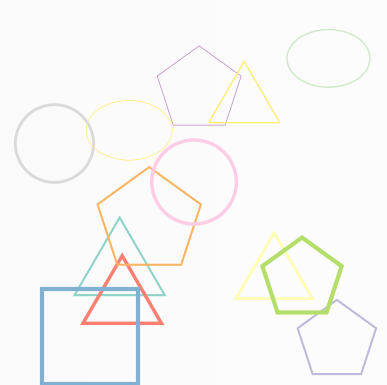[{"shape": "triangle", "thickness": 1.5, "radius": 0.67, "center": [0.309, 0.301]}, {"shape": "triangle", "thickness": 2, "radius": 0.57, "center": [0.708, 0.281]}, {"shape": "pentagon", "thickness": 1.5, "radius": 0.53, "center": [0.869, 0.115]}, {"shape": "triangle", "thickness": 2.5, "radius": 0.58, "center": [0.315, 0.219]}, {"shape": "square", "thickness": 3, "radius": 0.62, "center": [0.233, 0.127]}, {"shape": "pentagon", "thickness": 1.5, "radius": 0.7, "center": [0.385, 0.426]}, {"shape": "pentagon", "thickness": 3, "radius": 0.54, "center": [0.779, 0.275]}, {"shape": "circle", "thickness": 2.5, "radius": 0.55, "center": [0.501, 0.527]}, {"shape": "circle", "thickness": 2, "radius": 0.5, "center": [0.141, 0.627]}, {"shape": "pentagon", "thickness": 0.5, "radius": 0.57, "center": [0.514, 0.767]}, {"shape": "oval", "thickness": 1, "radius": 0.54, "center": [0.848, 0.848]}, {"shape": "oval", "thickness": 0.5, "radius": 0.55, "center": [0.333, 0.661]}, {"shape": "triangle", "thickness": 1, "radius": 0.53, "center": [0.63, 0.734]}]